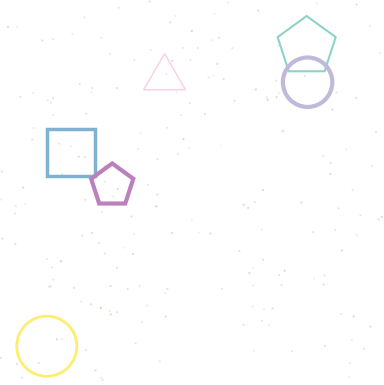[{"shape": "pentagon", "thickness": 1.5, "radius": 0.4, "center": [0.797, 0.879]}, {"shape": "circle", "thickness": 3, "radius": 0.32, "center": [0.799, 0.786]}, {"shape": "square", "thickness": 2.5, "radius": 0.31, "center": [0.184, 0.604]}, {"shape": "triangle", "thickness": 1, "radius": 0.31, "center": [0.427, 0.798]}, {"shape": "pentagon", "thickness": 3, "radius": 0.29, "center": [0.291, 0.518]}, {"shape": "circle", "thickness": 2, "radius": 0.39, "center": [0.122, 0.101]}]